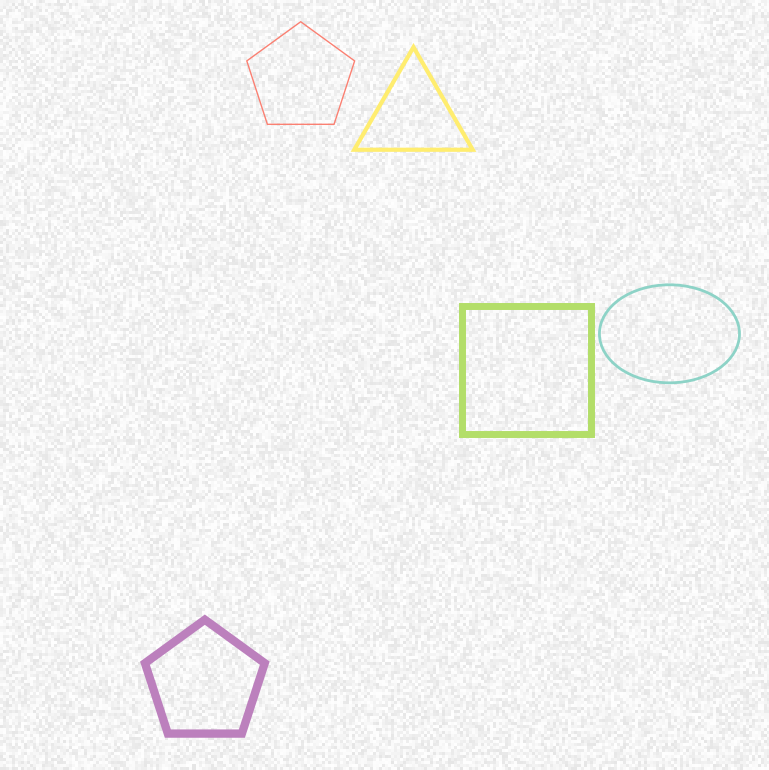[{"shape": "oval", "thickness": 1, "radius": 0.45, "center": [0.869, 0.566]}, {"shape": "pentagon", "thickness": 0.5, "radius": 0.37, "center": [0.391, 0.898]}, {"shape": "square", "thickness": 2.5, "radius": 0.42, "center": [0.684, 0.519]}, {"shape": "pentagon", "thickness": 3, "radius": 0.41, "center": [0.266, 0.113]}, {"shape": "triangle", "thickness": 1.5, "radius": 0.44, "center": [0.537, 0.85]}]